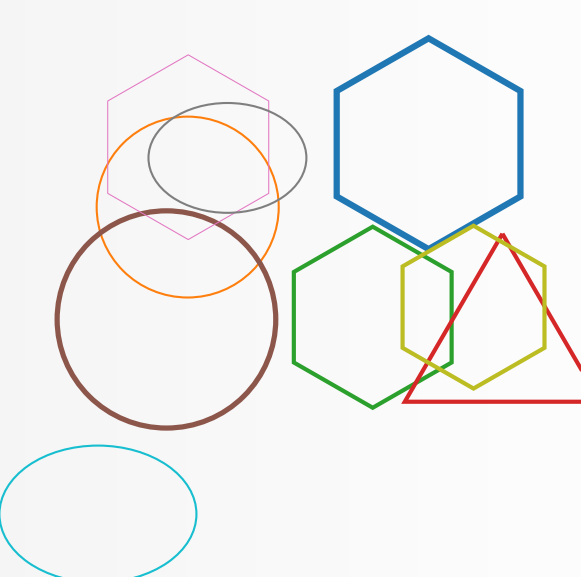[{"shape": "hexagon", "thickness": 3, "radius": 0.91, "center": [0.737, 0.75]}, {"shape": "circle", "thickness": 1, "radius": 0.78, "center": [0.323, 0.641]}, {"shape": "hexagon", "thickness": 2, "radius": 0.78, "center": [0.641, 0.45]}, {"shape": "triangle", "thickness": 2, "radius": 0.97, "center": [0.864, 0.4]}, {"shape": "circle", "thickness": 2.5, "radius": 0.94, "center": [0.286, 0.446]}, {"shape": "hexagon", "thickness": 0.5, "radius": 0.8, "center": [0.324, 0.744]}, {"shape": "oval", "thickness": 1, "radius": 0.68, "center": [0.391, 0.726]}, {"shape": "hexagon", "thickness": 2, "radius": 0.7, "center": [0.815, 0.467]}, {"shape": "oval", "thickness": 1, "radius": 0.85, "center": [0.168, 0.109]}]